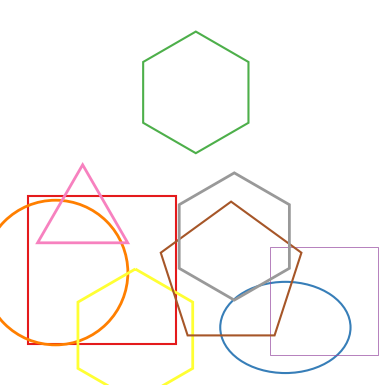[{"shape": "square", "thickness": 1.5, "radius": 0.96, "center": [0.264, 0.299]}, {"shape": "oval", "thickness": 1.5, "radius": 0.85, "center": [0.741, 0.149]}, {"shape": "hexagon", "thickness": 1.5, "radius": 0.79, "center": [0.509, 0.76]}, {"shape": "square", "thickness": 0.5, "radius": 0.7, "center": [0.841, 0.219]}, {"shape": "circle", "thickness": 2, "radius": 0.94, "center": [0.144, 0.292]}, {"shape": "hexagon", "thickness": 2, "radius": 0.86, "center": [0.352, 0.129]}, {"shape": "pentagon", "thickness": 1.5, "radius": 0.96, "center": [0.6, 0.284]}, {"shape": "triangle", "thickness": 2, "radius": 0.68, "center": [0.215, 0.437]}, {"shape": "hexagon", "thickness": 2, "radius": 0.83, "center": [0.609, 0.386]}]